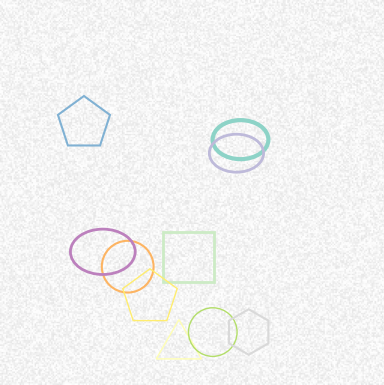[{"shape": "oval", "thickness": 3, "radius": 0.36, "center": [0.625, 0.637]}, {"shape": "triangle", "thickness": 1, "radius": 0.34, "center": [0.465, 0.102]}, {"shape": "oval", "thickness": 2, "radius": 0.35, "center": [0.614, 0.602]}, {"shape": "pentagon", "thickness": 1.5, "radius": 0.36, "center": [0.218, 0.68]}, {"shape": "circle", "thickness": 1.5, "radius": 0.34, "center": [0.332, 0.307]}, {"shape": "circle", "thickness": 1, "radius": 0.32, "center": [0.553, 0.137]}, {"shape": "hexagon", "thickness": 1.5, "radius": 0.3, "center": [0.646, 0.138]}, {"shape": "oval", "thickness": 2, "radius": 0.42, "center": [0.267, 0.346]}, {"shape": "square", "thickness": 2, "radius": 0.33, "center": [0.49, 0.333]}, {"shape": "pentagon", "thickness": 1, "radius": 0.37, "center": [0.39, 0.227]}]